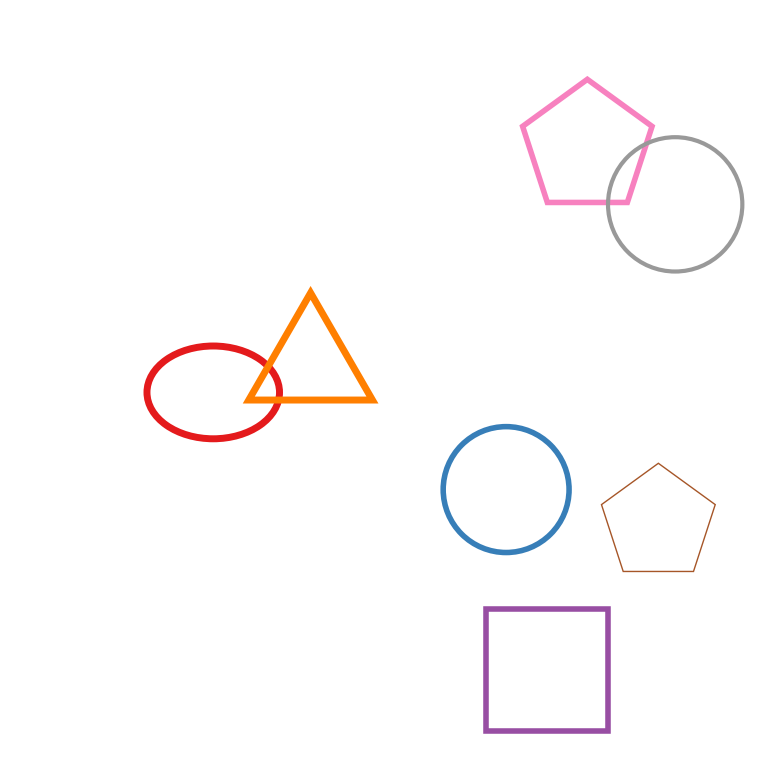[{"shape": "oval", "thickness": 2.5, "radius": 0.43, "center": [0.277, 0.49]}, {"shape": "circle", "thickness": 2, "radius": 0.41, "center": [0.657, 0.364]}, {"shape": "square", "thickness": 2, "radius": 0.4, "center": [0.71, 0.129]}, {"shape": "triangle", "thickness": 2.5, "radius": 0.46, "center": [0.403, 0.527]}, {"shape": "pentagon", "thickness": 0.5, "radius": 0.39, "center": [0.855, 0.321]}, {"shape": "pentagon", "thickness": 2, "radius": 0.44, "center": [0.763, 0.809]}, {"shape": "circle", "thickness": 1.5, "radius": 0.44, "center": [0.877, 0.735]}]